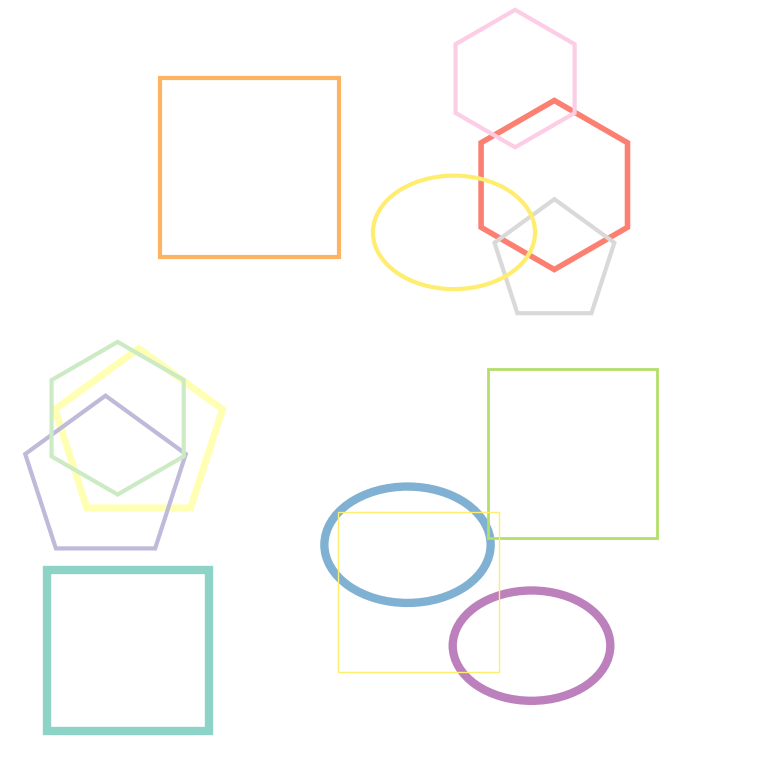[{"shape": "square", "thickness": 3, "radius": 0.52, "center": [0.166, 0.155]}, {"shape": "pentagon", "thickness": 2.5, "radius": 0.57, "center": [0.18, 0.433]}, {"shape": "pentagon", "thickness": 1.5, "radius": 0.55, "center": [0.137, 0.376]}, {"shape": "hexagon", "thickness": 2, "radius": 0.55, "center": [0.72, 0.76]}, {"shape": "oval", "thickness": 3, "radius": 0.54, "center": [0.529, 0.293]}, {"shape": "square", "thickness": 1.5, "radius": 0.58, "center": [0.324, 0.782]}, {"shape": "square", "thickness": 1, "radius": 0.55, "center": [0.743, 0.411]}, {"shape": "hexagon", "thickness": 1.5, "radius": 0.45, "center": [0.669, 0.898]}, {"shape": "pentagon", "thickness": 1.5, "radius": 0.41, "center": [0.72, 0.659]}, {"shape": "oval", "thickness": 3, "radius": 0.51, "center": [0.69, 0.161]}, {"shape": "hexagon", "thickness": 1.5, "radius": 0.5, "center": [0.153, 0.457]}, {"shape": "square", "thickness": 0.5, "radius": 0.52, "center": [0.544, 0.231]}, {"shape": "oval", "thickness": 1.5, "radius": 0.53, "center": [0.59, 0.698]}]